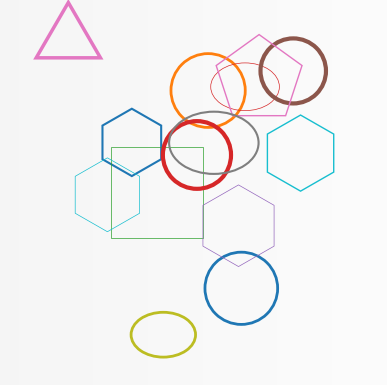[{"shape": "circle", "thickness": 2, "radius": 0.47, "center": [0.623, 0.251]}, {"shape": "hexagon", "thickness": 1.5, "radius": 0.44, "center": [0.34, 0.63]}, {"shape": "circle", "thickness": 2, "radius": 0.48, "center": [0.537, 0.765]}, {"shape": "square", "thickness": 0.5, "radius": 0.59, "center": [0.404, 0.5]}, {"shape": "oval", "thickness": 0.5, "radius": 0.44, "center": [0.632, 0.775]}, {"shape": "circle", "thickness": 3, "radius": 0.44, "center": [0.508, 0.597]}, {"shape": "hexagon", "thickness": 0.5, "radius": 0.53, "center": [0.616, 0.414]}, {"shape": "circle", "thickness": 3, "radius": 0.42, "center": [0.757, 0.816]}, {"shape": "pentagon", "thickness": 1, "radius": 0.58, "center": [0.669, 0.794]}, {"shape": "triangle", "thickness": 2.5, "radius": 0.48, "center": [0.176, 0.898]}, {"shape": "oval", "thickness": 1.5, "radius": 0.58, "center": [0.552, 0.629]}, {"shape": "oval", "thickness": 2, "radius": 0.42, "center": [0.421, 0.131]}, {"shape": "hexagon", "thickness": 1, "radius": 0.49, "center": [0.776, 0.602]}, {"shape": "hexagon", "thickness": 0.5, "radius": 0.48, "center": [0.277, 0.494]}]